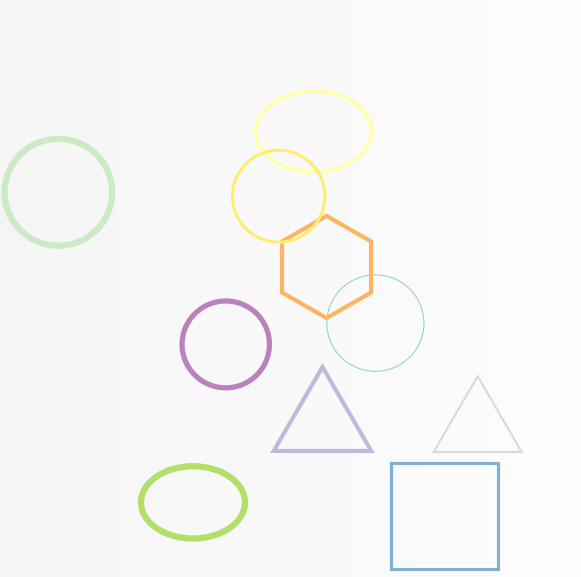[{"shape": "circle", "thickness": 0.5, "radius": 0.42, "center": [0.646, 0.44]}, {"shape": "oval", "thickness": 2, "radius": 0.5, "center": [0.54, 0.772]}, {"shape": "triangle", "thickness": 2, "radius": 0.48, "center": [0.555, 0.267]}, {"shape": "square", "thickness": 1.5, "radius": 0.46, "center": [0.765, 0.106]}, {"shape": "hexagon", "thickness": 2, "radius": 0.44, "center": [0.562, 0.537]}, {"shape": "oval", "thickness": 3, "radius": 0.45, "center": [0.332, 0.129]}, {"shape": "triangle", "thickness": 1, "radius": 0.44, "center": [0.822, 0.26]}, {"shape": "circle", "thickness": 2.5, "radius": 0.38, "center": [0.388, 0.403]}, {"shape": "circle", "thickness": 3, "radius": 0.46, "center": [0.1, 0.666]}, {"shape": "circle", "thickness": 1.5, "radius": 0.4, "center": [0.48, 0.659]}]